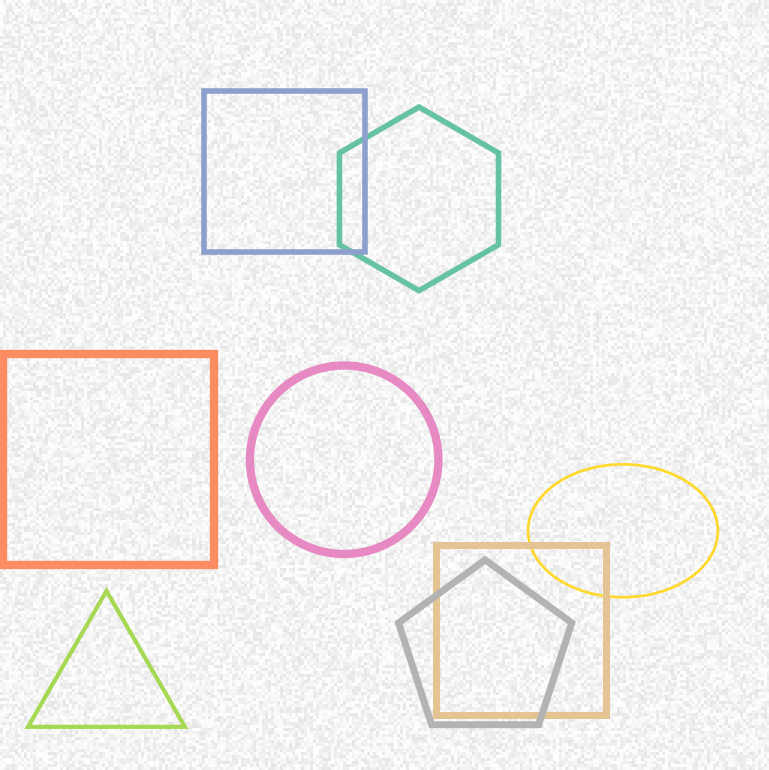[{"shape": "hexagon", "thickness": 2, "radius": 0.6, "center": [0.544, 0.742]}, {"shape": "square", "thickness": 3, "radius": 0.68, "center": [0.141, 0.403]}, {"shape": "square", "thickness": 2, "radius": 0.52, "center": [0.37, 0.778]}, {"shape": "circle", "thickness": 3, "radius": 0.61, "center": [0.447, 0.403]}, {"shape": "triangle", "thickness": 1.5, "radius": 0.59, "center": [0.138, 0.115]}, {"shape": "oval", "thickness": 1, "radius": 0.62, "center": [0.809, 0.311]}, {"shape": "square", "thickness": 2.5, "radius": 0.55, "center": [0.677, 0.182]}, {"shape": "pentagon", "thickness": 2.5, "radius": 0.59, "center": [0.63, 0.155]}]